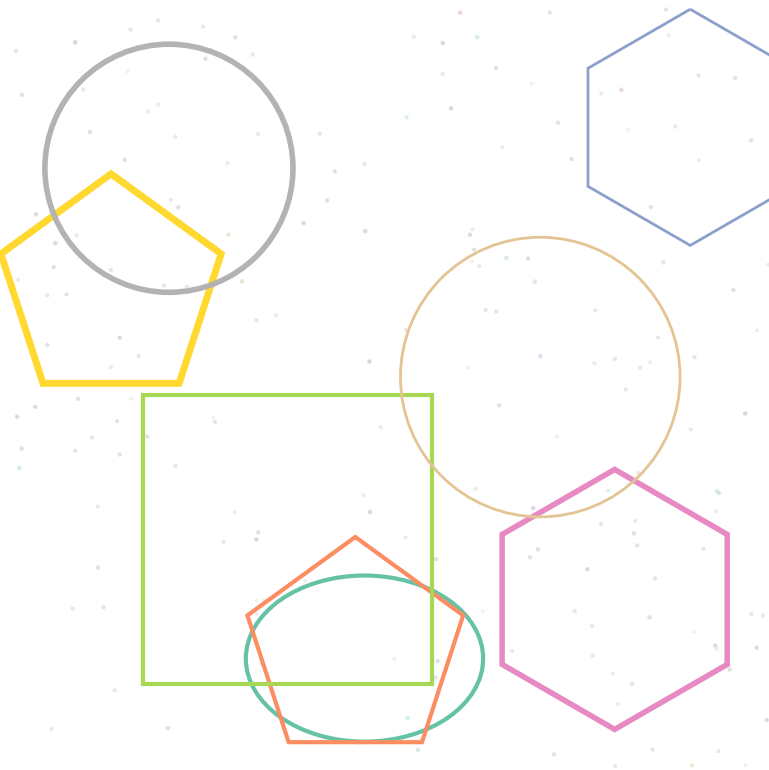[{"shape": "oval", "thickness": 1.5, "radius": 0.77, "center": [0.473, 0.145]}, {"shape": "pentagon", "thickness": 1.5, "radius": 0.74, "center": [0.461, 0.155]}, {"shape": "hexagon", "thickness": 1, "radius": 0.77, "center": [0.896, 0.835]}, {"shape": "hexagon", "thickness": 2, "radius": 0.84, "center": [0.798, 0.222]}, {"shape": "square", "thickness": 1.5, "radius": 0.94, "center": [0.373, 0.299]}, {"shape": "pentagon", "thickness": 2.5, "radius": 0.75, "center": [0.144, 0.624]}, {"shape": "circle", "thickness": 1, "radius": 0.91, "center": [0.702, 0.51]}, {"shape": "circle", "thickness": 2, "radius": 0.81, "center": [0.219, 0.781]}]